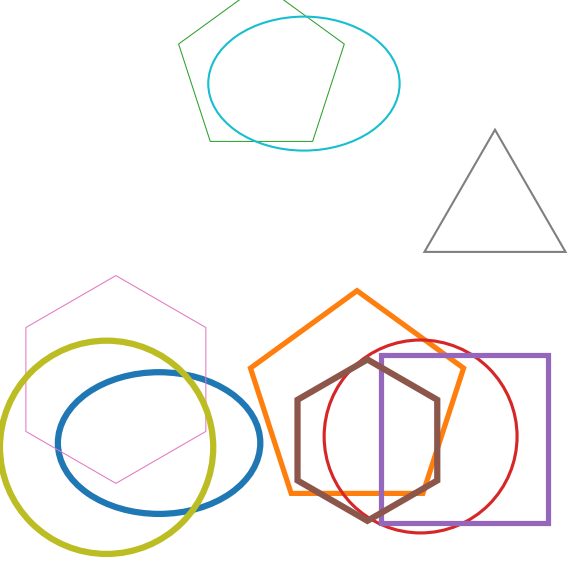[{"shape": "oval", "thickness": 3, "radius": 0.88, "center": [0.275, 0.232]}, {"shape": "pentagon", "thickness": 2.5, "radius": 0.97, "center": [0.618, 0.302]}, {"shape": "pentagon", "thickness": 0.5, "radius": 0.75, "center": [0.453, 0.876]}, {"shape": "circle", "thickness": 1.5, "radius": 0.84, "center": [0.728, 0.243]}, {"shape": "square", "thickness": 2.5, "radius": 0.72, "center": [0.805, 0.239]}, {"shape": "hexagon", "thickness": 3, "radius": 0.7, "center": [0.636, 0.237]}, {"shape": "hexagon", "thickness": 0.5, "radius": 0.9, "center": [0.201, 0.342]}, {"shape": "triangle", "thickness": 1, "radius": 0.71, "center": [0.857, 0.633]}, {"shape": "circle", "thickness": 3, "radius": 0.92, "center": [0.185, 0.225]}, {"shape": "oval", "thickness": 1, "radius": 0.83, "center": [0.526, 0.854]}]